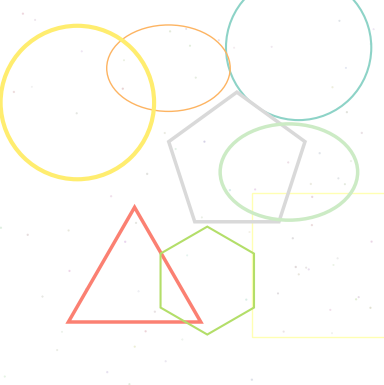[{"shape": "circle", "thickness": 1.5, "radius": 0.94, "center": [0.776, 0.877]}, {"shape": "square", "thickness": 1, "radius": 0.93, "center": [0.841, 0.311]}, {"shape": "triangle", "thickness": 2.5, "radius": 0.99, "center": [0.35, 0.263]}, {"shape": "oval", "thickness": 1, "radius": 0.8, "center": [0.438, 0.823]}, {"shape": "hexagon", "thickness": 1.5, "radius": 0.7, "center": [0.538, 0.271]}, {"shape": "pentagon", "thickness": 2.5, "radius": 0.93, "center": [0.615, 0.575]}, {"shape": "oval", "thickness": 2.5, "radius": 0.89, "center": [0.75, 0.553]}, {"shape": "circle", "thickness": 3, "radius": 1.0, "center": [0.201, 0.734]}]